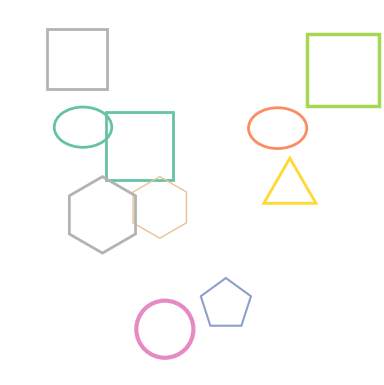[{"shape": "square", "thickness": 2, "radius": 0.44, "center": [0.363, 0.621]}, {"shape": "oval", "thickness": 2, "radius": 0.37, "center": [0.216, 0.67]}, {"shape": "oval", "thickness": 2, "radius": 0.38, "center": [0.721, 0.667]}, {"shape": "pentagon", "thickness": 1.5, "radius": 0.34, "center": [0.587, 0.209]}, {"shape": "circle", "thickness": 3, "radius": 0.37, "center": [0.428, 0.145]}, {"shape": "square", "thickness": 2.5, "radius": 0.47, "center": [0.891, 0.818]}, {"shape": "triangle", "thickness": 2, "radius": 0.39, "center": [0.753, 0.511]}, {"shape": "hexagon", "thickness": 1, "radius": 0.4, "center": [0.415, 0.461]}, {"shape": "square", "thickness": 2, "radius": 0.39, "center": [0.199, 0.847]}, {"shape": "hexagon", "thickness": 2, "radius": 0.5, "center": [0.266, 0.442]}]